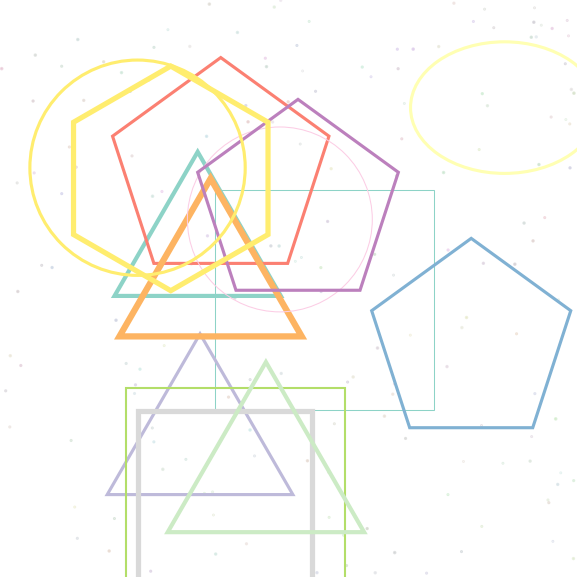[{"shape": "triangle", "thickness": 2, "radius": 0.83, "center": [0.342, 0.57]}, {"shape": "square", "thickness": 0.5, "radius": 0.95, "center": [0.562, 0.479]}, {"shape": "oval", "thickness": 1.5, "radius": 0.81, "center": [0.874, 0.813]}, {"shape": "triangle", "thickness": 1.5, "radius": 0.93, "center": [0.346, 0.235]}, {"shape": "pentagon", "thickness": 1.5, "radius": 0.99, "center": [0.382, 0.702]}, {"shape": "pentagon", "thickness": 1.5, "radius": 0.91, "center": [0.816, 0.405]}, {"shape": "triangle", "thickness": 3, "radius": 0.91, "center": [0.365, 0.508]}, {"shape": "square", "thickness": 1, "radius": 0.95, "center": [0.408, 0.137]}, {"shape": "circle", "thickness": 0.5, "radius": 0.8, "center": [0.485, 0.619]}, {"shape": "square", "thickness": 2.5, "radius": 0.75, "center": [0.39, 0.136]}, {"shape": "pentagon", "thickness": 1.5, "radius": 0.91, "center": [0.516, 0.644]}, {"shape": "triangle", "thickness": 2, "radius": 0.98, "center": [0.46, 0.176]}, {"shape": "circle", "thickness": 1.5, "radius": 0.93, "center": [0.238, 0.709]}, {"shape": "hexagon", "thickness": 2.5, "radius": 0.97, "center": [0.296, 0.69]}]